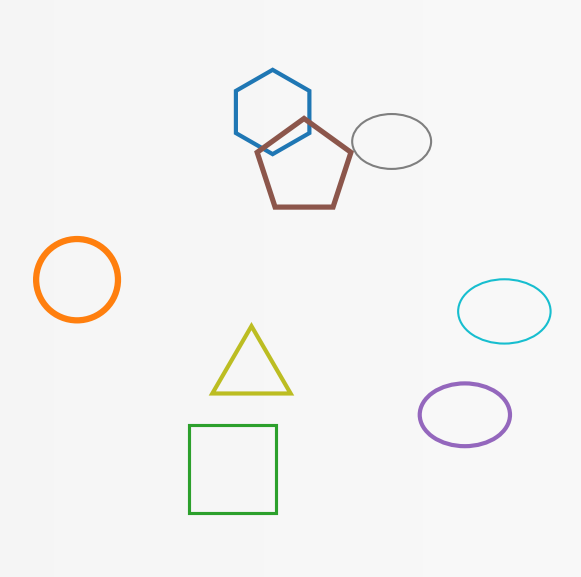[{"shape": "hexagon", "thickness": 2, "radius": 0.36, "center": [0.469, 0.805]}, {"shape": "circle", "thickness": 3, "radius": 0.35, "center": [0.133, 0.515]}, {"shape": "square", "thickness": 1.5, "radius": 0.38, "center": [0.4, 0.187]}, {"shape": "oval", "thickness": 2, "radius": 0.39, "center": [0.8, 0.281]}, {"shape": "pentagon", "thickness": 2.5, "radius": 0.42, "center": [0.523, 0.709]}, {"shape": "oval", "thickness": 1, "radius": 0.34, "center": [0.674, 0.754]}, {"shape": "triangle", "thickness": 2, "radius": 0.39, "center": [0.433, 0.357]}, {"shape": "oval", "thickness": 1, "radius": 0.4, "center": [0.868, 0.46]}]